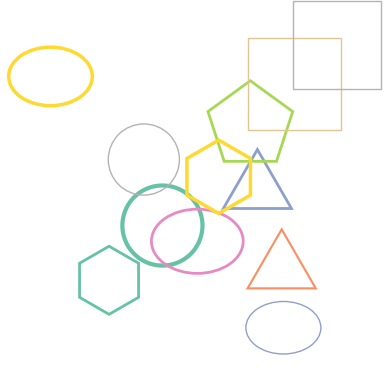[{"shape": "hexagon", "thickness": 2, "radius": 0.44, "center": [0.283, 0.272]}, {"shape": "circle", "thickness": 3, "radius": 0.52, "center": [0.422, 0.414]}, {"shape": "triangle", "thickness": 1.5, "radius": 0.51, "center": [0.732, 0.302]}, {"shape": "oval", "thickness": 1, "radius": 0.49, "center": [0.736, 0.149]}, {"shape": "triangle", "thickness": 2, "radius": 0.51, "center": [0.669, 0.51]}, {"shape": "oval", "thickness": 2, "radius": 0.6, "center": [0.512, 0.373]}, {"shape": "pentagon", "thickness": 2, "radius": 0.58, "center": [0.65, 0.675]}, {"shape": "oval", "thickness": 2.5, "radius": 0.54, "center": [0.131, 0.801]}, {"shape": "hexagon", "thickness": 2.5, "radius": 0.48, "center": [0.568, 0.541]}, {"shape": "square", "thickness": 1, "radius": 0.6, "center": [0.765, 0.781]}, {"shape": "square", "thickness": 1, "radius": 0.57, "center": [0.876, 0.883]}, {"shape": "circle", "thickness": 1, "radius": 0.46, "center": [0.374, 0.586]}]